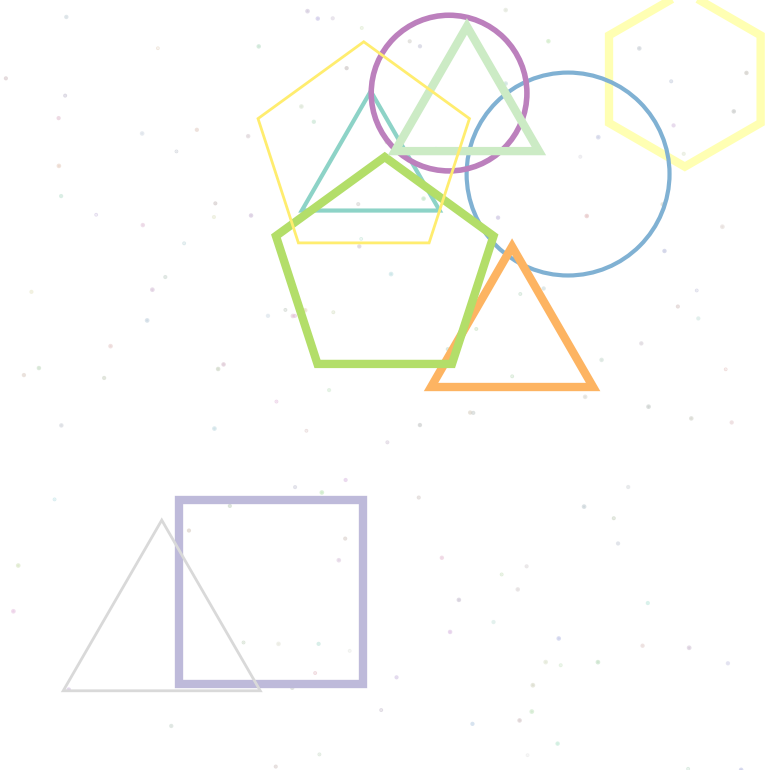[{"shape": "triangle", "thickness": 1.5, "radius": 0.52, "center": [0.481, 0.778]}, {"shape": "hexagon", "thickness": 3, "radius": 0.57, "center": [0.889, 0.897]}, {"shape": "square", "thickness": 3, "radius": 0.6, "center": [0.352, 0.232]}, {"shape": "circle", "thickness": 1.5, "radius": 0.66, "center": [0.738, 0.774]}, {"shape": "triangle", "thickness": 3, "radius": 0.61, "center": [0.665, 0.558]}, {"shape": "pentagon", "thickness": 3, "radius": 0.74, "center": [0.5, 0.648]}, {"shape": "triangle", "thickness": 1, "radius": 0.74, "center": [0.21, 0.177]}, {"shape": "circle", "thickness": 2, "radius": 0.51, "center": [0.583, 0.879]}, {"shape": "triangle", "thickness": 3, "radius": 0.54, "center": [0.606, 0.858]}, {"shape": "pentagon", "thickness": 1, "radius": 0.72, "center": [0.472, 0.801]}]